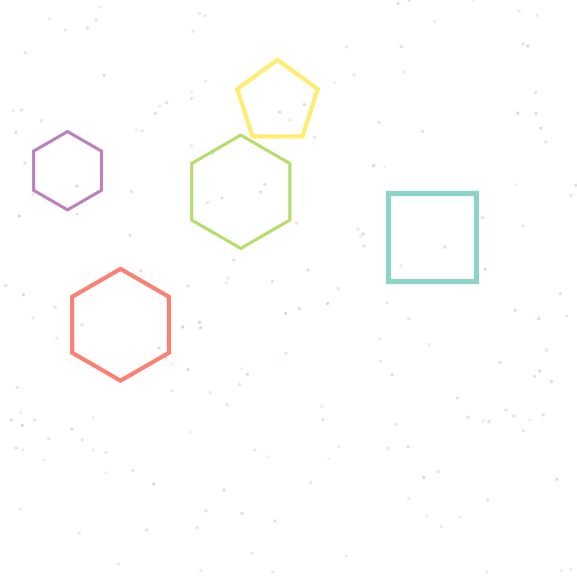[{"shape": "square", "thickness": 2.5, "radius": 0.38, "center": [0.748, 0.588]}, {"shape": "hexagon", "thickness": 2, "radius": 0.48, "center": [0.209, 0.437]}, {"shape": "hexagon", "thickness": 1.5, "radius": 0.49, "center": [0.417, 0.667]}, {"shape": "hexagon", "thickness": 1.5, "radius": 0.34, "center": [0.117, 0.704]}, {"shape": "pentagon", "thickness": 2, "radius": 0.37, "center": [0.48, 0.822]}]